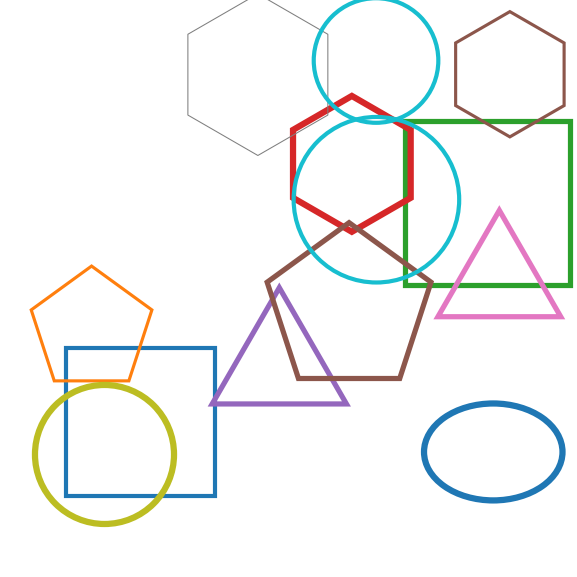[{"shape": "square", "thickness": 2, "radius": 0.64, "center": [0.243, 0.268]}, {"shape": "oval", "thickness": 3, "radius": 0.6, "center": [0.854, 0.217]}, {"shape": "pentagon", "thickness": 1.5, "radius": 0.55, "center": [0.159, 0.429]}, {"shape": "square", "thickness": 2.5, "radius": 0.71, "center": [0.844, 0.648]}, {"shape": "hexagon", "thickness": 3, "radius": 0.59, "center": [0.609, 0.715]}, {"shape": "triangle", "thickness": 2.5, "radius": 0.67, "center": [0.484, 0.367]}, {"shape": "hexagon", "thickness": 1.5, "radius": 0.54, "center": [0.883, 0.871]}, {"shape": "pentagon", "thickness": 2.5, "radius": 0.75, "center": [0.604, 0.464]}, {"shape": "triangle", "thickness": 2.5, "radius": 0.61, "center": [0.865, 0.512]}, {"shape": "hexagon", "thickness": 0.5, "radius": 0.7, "center": [0.447, 0.87]}, {"shape": "circle", "thickness": 3, "radius": 0.6, "center": [0.181, 0.212]}, {"shape": "circle", "thickness": 2, "radius": 0.54, "center": [0.651, 0.894]}, {"shape": "circle", "thickness": 2, "radius": 0.72, "center": [0.652, 0.653]}]